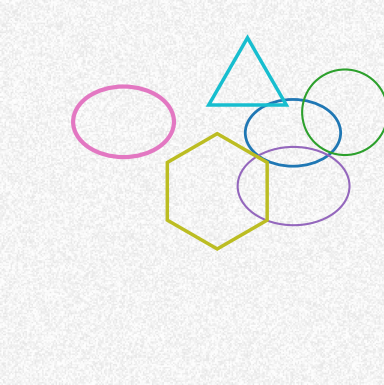[{"shape": "oval", "thickness": 2, "radius": 0.62, "center": [0.761, 0.655]}, {"shape": "circle", "thickness": 1.5, "radius": 0.56, "center": [0.896, 0.708]}, {"shape": "oval", "thickness": 1.5, "radius": 0.73, "center": [0.763, 0.517]}, {"shape": "oval", "thickness": 3, "radius": 0.65, "center": [0.321, 0.684]}, {"shape": "hexagon", "thickness": 2.5, "radius": 0.75, "center": [0.564, 0.503]}, {"shape": "triangle", "thickness": 2.5, "radius": 0.58, "center": [0.643, 0.785]}]